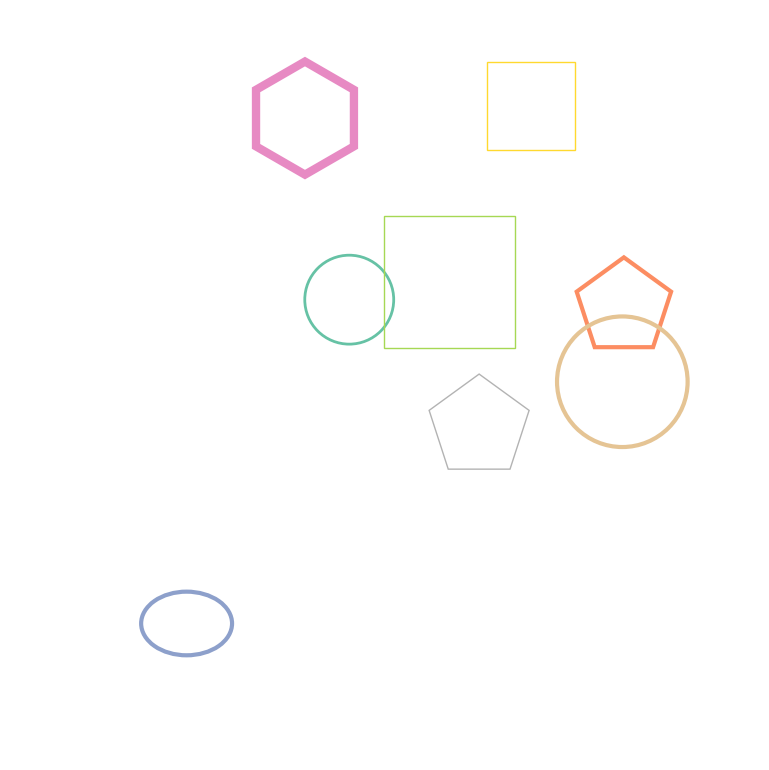[{"shape": "circle", "thickness": 1, "radius": 0.29, "center": [0.454, 0.611]}, {"shape": "pentagon", "thickness": 1.5, "radius": 0.32, "center": [0.81, 0.601]}, {"shape": "oval", "thickness": 1.5, "radius": 0.3, "center": [0.242, 0.19]}, {"shape": "hexagon", "thickness": 3, "radius": 0.37, "center": [0.396, 0.847]}, {"shape": "square", "thickness": 0.5, "radius": 0.43, "center": [0.583, 0.634]}, {"shape": "square", "thickness": 0.5, "radius": 0.29, "center": [0.689, 0.863]}, {"shape": "circle", "thickness": 1.5, "radius": 0.42, "center": [0.808, 0.504]}, {"shape": "pentagon", "thickness": 0.5, "radius": 0.34, "center": [0.622, 0.446]}]